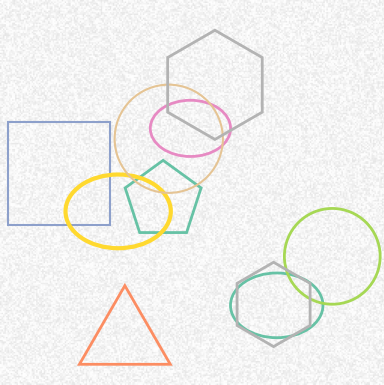[{"shape": "pentagon", "thickness": 2, "radius": 0.52, "center": [0.424, 0.48]}, {"shape": "oval", "thickness": 2, "radius": 0.6, "center": [0.719, 0.207]}, {"shape": "triangle", "thickness": 2, "radius": 0.68, "center": [0.324, 0.122]}, {"shape": "square", "thickness": 1.5, "radius": 0.67, "center": [0.154, 0.549]}, {"shape": "oval", "thickness": 2, "radius": 0.52, "center": [0.495, 0.667]}, {"shape": "circle", "thickness": 2, "radius": 0.62, "center": [0.863, 0.334]}, {"shape": "oval", "thickness": 3, "radius": 0.68, "center": [0.307, 0.451]}, {"shape": "circle", "thickness": 1.5, "radius": 0.7, "center": [0.438, 0.64]}, {"shape": "hexagon", "thickness": 2, "radius": 0.71, "center": [0.558, 0.78]}, {"shape": "hexagon", "thickness": 2, "radius": 0.55, "center": [0.711, 0.209]}]